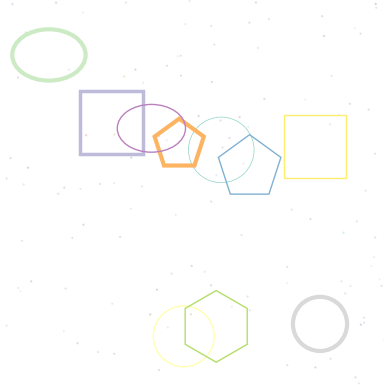[{"shape": "circle", "thickness": 0.5, "radius": 0.43, "center": [0.575, 0.611]}, {"shape": "circle", "thickness": 1, "radius": 0.4, "center": [0.477, 0.126]}, {"shape": "square", "thickness": 2.5, "radius": 0.41, "center": [0.29, 0.681]}, {"shape": "pentagon", "thickness": 1, "radius": 0.43, "center": [0.648, 0.565]}, {"shape": "pentagon", "thickness": 3, "radius": 0.34, "center": [0.465, 0.624]}, {"shape": "hexagon", "thickness": 1, "radius": 0.47, "center": [0.562, 0.152]}, {"shape": "circle", "thickness": 3, "radius": 0.35, "center": [0.831, 0.159]}, {"shape": "oval", "thickness": 1, "radius": 0.44, "center": [0.393, 0.667]}, {"shape": "oval", "thickness": 3, "radius": 0.48, "center": [0.127, 0.857]}, {"shape": "square", "thickness": 1, "radius": 0.4, "center": [0.819, 0.62]}]